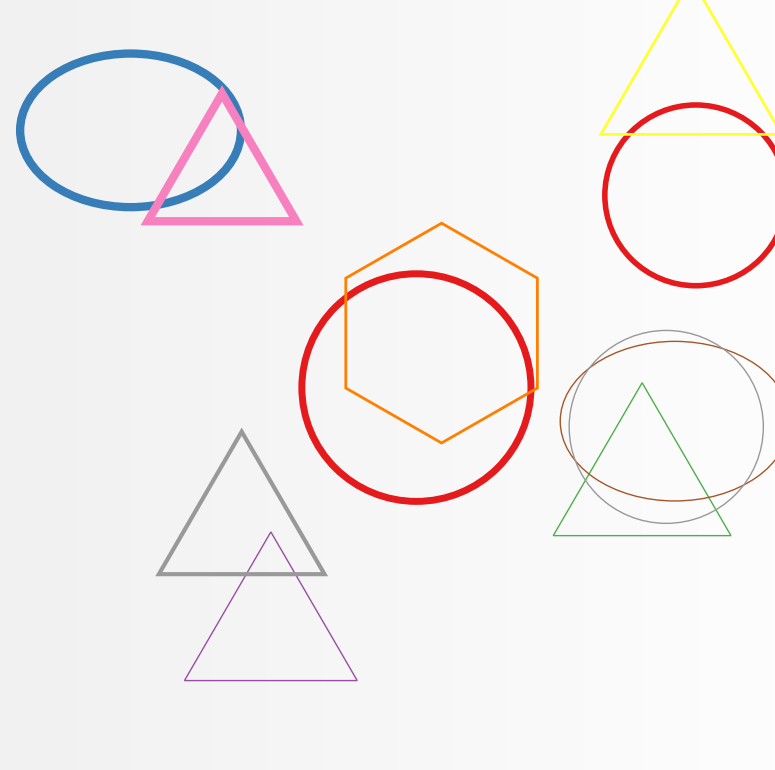[{"shape": "circle", "thickness": 2.5, "radius": 0.74, "center": [0.537, 0.497]}, {"shape": "circle", "thickness": 2, "radius": 0.59, "center": [0.898, 0.746]}, {"shape": "oval", "thickness": 3, "radius": 0.71, "center": [0.168, 0.831]}, {"shape": "triangle", "thickness": 0.5, "radius": 0.66, "center": [0.829, 0.371]}, {"shape": "triangle", "thickness": 0.5, "radius": 0.64, "center": [0.349, 0.18]}, {"shape": "hexagon", "thickness": 1, "radius": 0.71, "center": [0.57, 0.567]}, {"shape": "triangle", "thickness": 1, "radius": 0.67, "center": [0.892, 0.893]}, {"shape": "oval", "thickness": 0.5, "radius": 0.74, "center": [0.871, 0.453]}, {"shape": "triangle", "thickness": 3, "radius": 0.55, "center": [0.287, 0.768]}, {"shape": "circle", "thickness": 0.5, "radius": 0.63, "center": [0.86, 0.446]}, {"shape": "triangle", "thickness": 1.5, "radius": 0.62, "center": [0.312, 0.316]}]